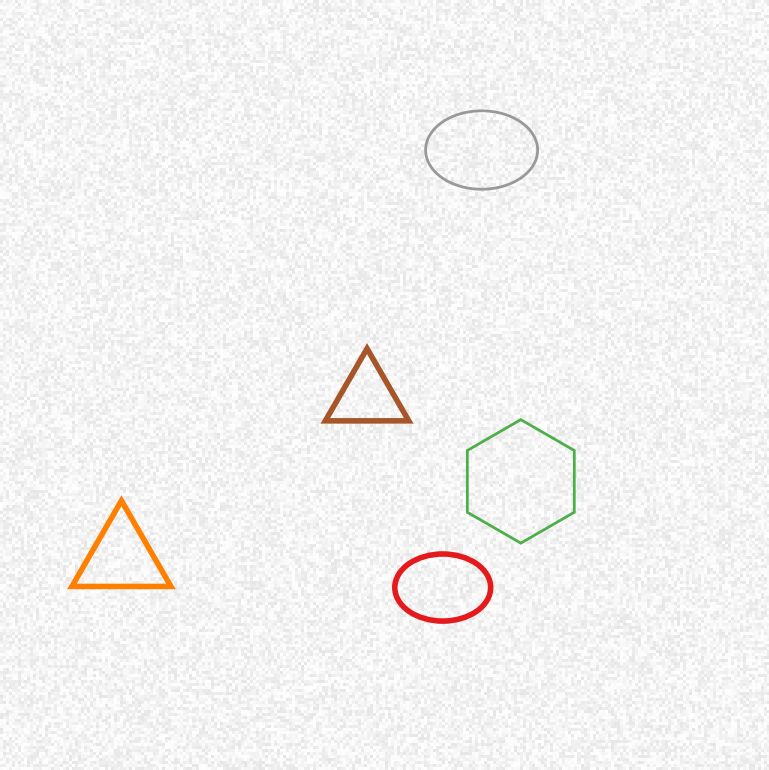[{"shape": "oval", "thickness": 2, "radius": 0.31, "center": [0.575, 0.237]}, {"shape": "hexagon", "thickness": 1, "radius": 0.4, "center": [0.676, 0.375]}, {"shape": "triangle", "thickness": 2, "radius": 0.37, "center": [0.158, 0.276]}, {"shape": "triangle", "thickness": 2, "radius": 0.31, "center": [0.477, 0.485]}, {"shape": "oval", "thickness": 1, "radius": 0.36, "center": [0.625, 0.805]}]